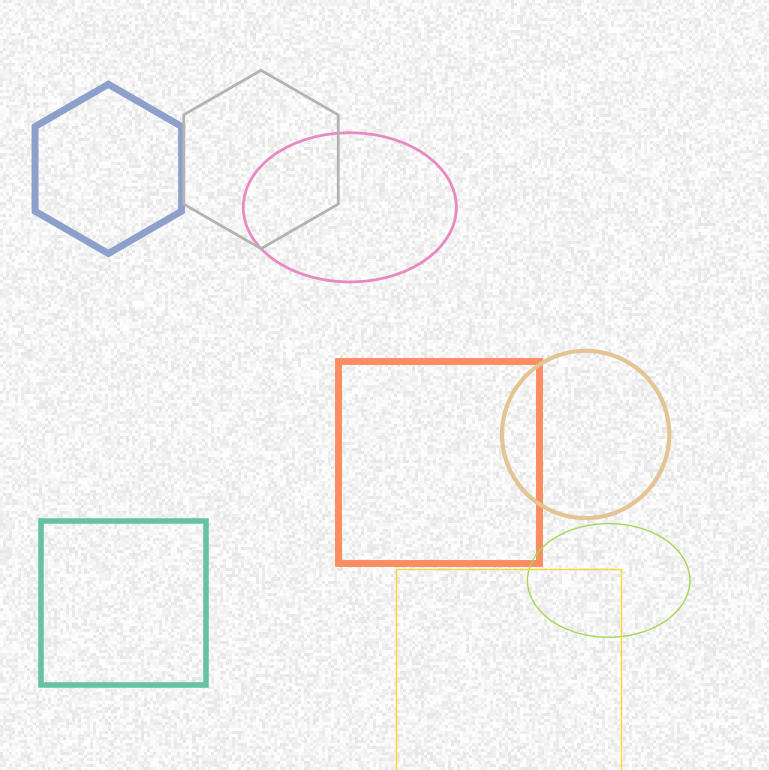[{"shape": "square", "thickness": 2, "radius": 0.53, "center": [0.16, 0.217]}, {"shape": "square", "thickness": 2.5, "radius": 0.65, "center": [0.569, 0.4]}, {"shape": "hexagon", "thickness": 2.5, "radius": 0.55, "center": [0.141, 0.781]}, {"shape": "oval", "thickness": 1, "radius": 0.69, "center": [0.454, 0.731]}, {"shape": "oval", "thickness": 0.5, "radius": 0.53, "center": [0.79, 0.246]}, {"shape": "square", "thickness": 0.5, "radius": 0.73, "center": [0.66, 0.116]}, {"shape": "circle", "thickness": 1.5, "radius": 0.54, "center": [0.761, 0.436]}, {"shape": "hexagon", "thickness": 1, "radius": 0.58, "center": [0.339, 0.793]}]